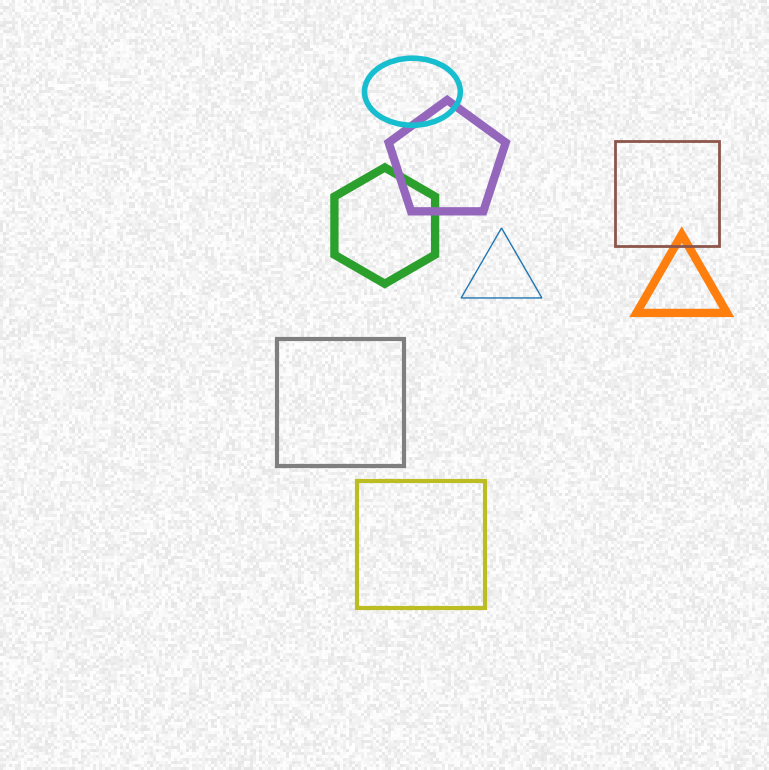[{"shape": "triangle", "thickness": 0.5, "radius": 0.3, "center": [0.651, 0.643]}, {"shape": "triangle", "thickness": 3, "radius": 0.34, "center": [0.885, 0.628]}, {"shape": "hexagon", "thickness": 3, "radius": 0.38, "center": [0.5, 0.707]}, {"shape": "pentagon", "thickness": 3, "radius": 0.4, "center": [0.581, 0.79]}, {"shape": "square", "thickness": 1, "radius": 0.34, "center": [0.866, 0.749]}, {"shape": "square", "thickness": 1.5, "radius": 0.41, "center": [0.442, 0.477]}, {"shape": "square", "thickness": 1.5, "radius": 0.41, "center": [0.546, 0.293]}, {"shape": "oval", "thickness": 2, "radius": 0.31, "center": [0.536, 0.881]}]